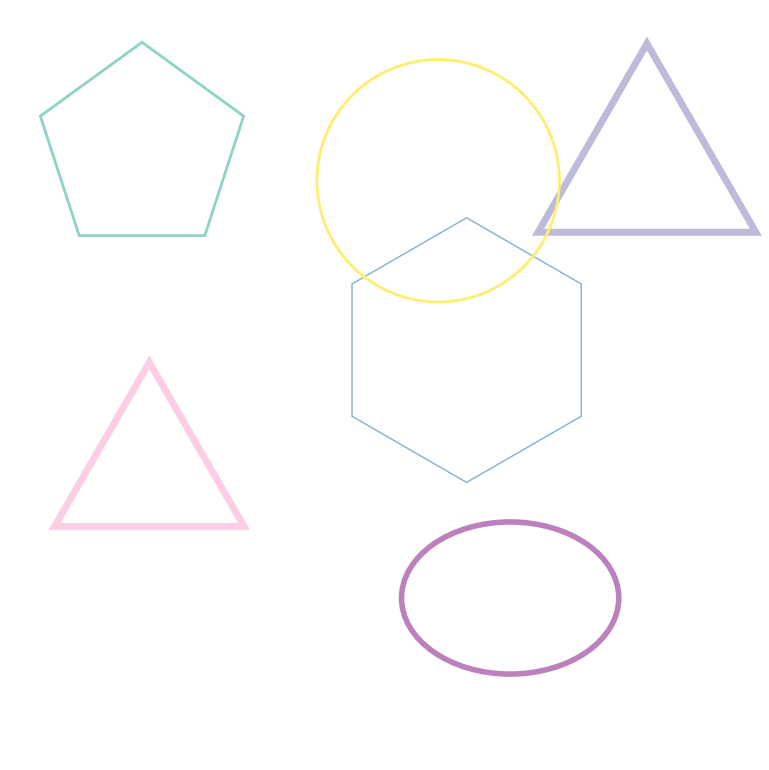[{"shape": "pentagon", "thickness": 1, "radius": 0.69, "center": [0.184, 0.806]}, {"shape": "triangle", "thickness": 2.5, "radius": 0.82, "center": [0.84, 0.78]}, {"shape": "hexagon", "thickness": 0.5, "radius": 0.86, "center": [0.606, 0.545]}, {"shape": "triangle", "thickness": 2.5, "radius": 0.71, "center": [0.194, 0.387]}, {"shape": "oval", "thickness": 2, "radius": 0.71, "center": [0.663, 0.223]}, {"shape": "circle", "thickness": 1, "radius": 0.79, "center": [0.569, 0.765]}]